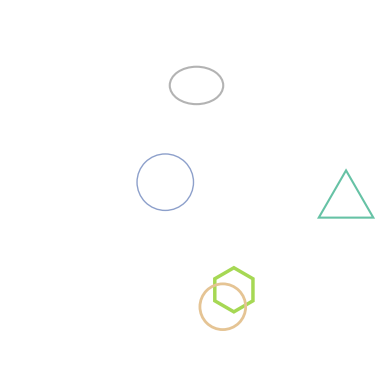[{"shape": "triangle", "thickness": 1.5, "radius": 0.41, "center": [0.899, 0.476]}, {"shape": "circle", "thickness": 1, "radius": 0.37, "center": [0.429, 0.527]}, {"shape": "hexagon", "thickness": 2.5, "radius": 0.29, "center": [0.607, 0.247]}, {"shape": "circle", "thickness": 2, "radius": 0.3, "center": [0.579, 0.203]}, {"shape": "oval", "thickness": 1.5, "radius": 0.35, "center": [0.51, 0.778]}]